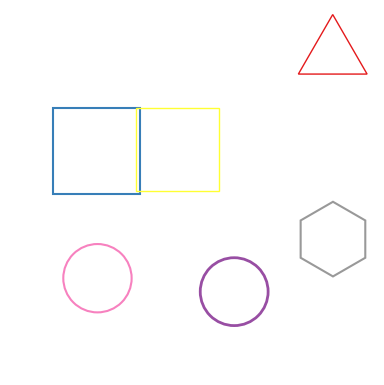[{"shape": "triangle", "thickness": 1, "radius": 0.52, "center": [0.864, 0.859]}, {"shape": "square", "thickness": 1.5, "radius": 0.56, "center": [0.251, 0.608]}, {"shape": "circle", "thickness": 2, "radius": 0.44, "center": [0.608, 0.242]}, {"shape": "square", "thickness": 1, "radius": 0.54, "center": [0.462, 0.611]}, {"shape": "circle", "thickness": 1.5, "radius": 0.44, "center": [0.253, 0.277]}, {"shape": "hexagon", "thickness": 1.5, "radius": 0.48, "center": [0.865, 0.379]}]